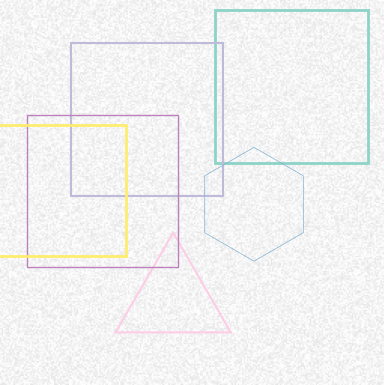[{"shape": "square", "thickness": 2, "radius": 0.99, "center": [0.757, 0.775]}, {"shape": "square", "thickness": 1.5, "radius": 0.99, "center": [0.381, 0.69]}, {"shape": "hexagon", "thickness": 0.5, "radius": 0.74, "center": [0.66, 0.469]}, {"shape": "triangle", "thickness": 1.5, "radius": 0.86, "center": [0.45, 0.223]}, {"shape": "square", "thickness": 1, "radius": 0.98, "center": [0.266, 0.504]}, {"shape": "square", "thickness": 2, "radius": 0.85, "center": [0.158, 0.505]}]